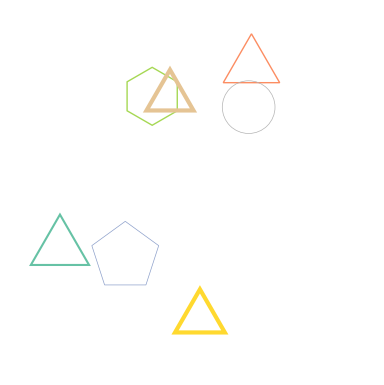[{"shape": "triangle", "thickness": 1.5, "radius": 0.44, "center": [0.156, 0.355]}, {"shape": "triangle", "thickness": 1, "radius": 0.42, "center": [0.653, 0.828]}, {"shape": "pentagon", "thickness": 0.5, "radius": 0.46, "center": [0.325, 0.334]}, {"shape": "hexagon", "thickness": 1, "radius": 0.38, "center": [0.395, 0.75]}, {"shape": "triangle", "thickness": 3, "radius": 0.37, "center": [0.519, 0.174]}, {"shape": "triangle", "thickness": 3, "radius": 0.35, "center": [0.442, 0.748]}, {"shape": "circle", "thickness": 0.5, "radius": 0.34, "center": [0.646, 0.722]}]